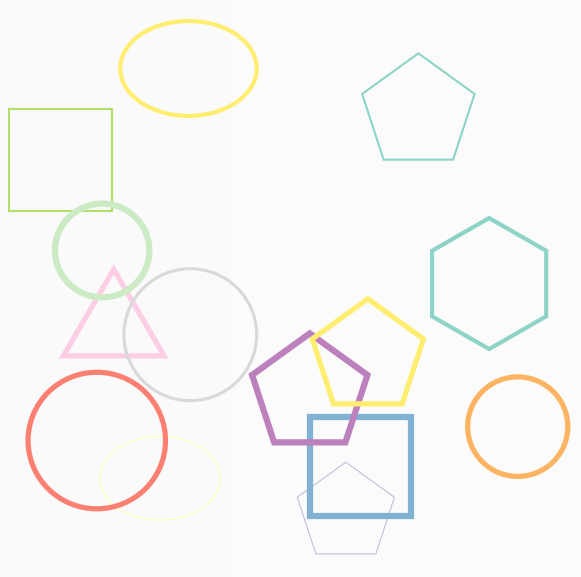[{"shape": "hexagon", "thickness": 2, "radius": 0.57, "center": [0.842, 0.508]}, {"shape": "pentagon", "thickness": 1, "radius": 0.51, "center": [0.72, 0.805]}, {"shape": "oval", "thickness": 0.5, "radius": 0.52, "center": [0.275, 0.171]}, {"shape": "pentagon", "thickness": 0.5, "radius": 0.44, "center": [0.595, 0.111]}, {"shape": "circle", "thickness": 2.5, "radius": 0.59, "center": [0.167, 0.236]}, {"shape": "square", "thickness": 3, "radius": 0.43, "center": [0.62, 0.191]}, {"shape": "circle", "thickness": 2.5, "radius": 0.43, "center": [0.891, 0.26]}, {"shape": "square", "thickness": 1, "radius": 0.44, "center": [0.104, 0.722]}, {"shape": "triangle", "thickness": 2.5, "radius": 0.5, "center": [0.196, 0.433]}, {"shape": "circle", "thickness": 1.5, "radius": 0.57, "center": [0.327, 0.42]}, {"shape": "pentagon", "thickness": 3, "radius": 0.52, "center": [0.533, 0.318]}, {"shape": "circle", "thickness": 3, "radius": 0.41, "center": [0.176, 0.565]}, {"shape": "oval", "thickness": 2, "radius": 0.59, "center": [0.324, 0.881]}, {"shape": "pentagon", "thickness": 2.5, "radius": 0.5, "center": [0.633, 0.381]}]